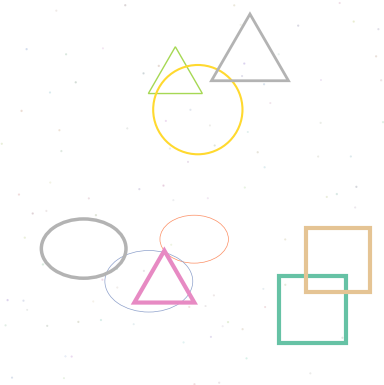[{"shape": "square", "thickness": 3, "radius": 0.44, "center": [0.813, 0.197]}, {"shape": "oval", "thickness": 0.5, "radius": 0.44, "center": [0.504, 0.379]}, {"shape": "oval", "thickness": 0.5, "radius": 0.57, "center": [0.387, 0.269]}, {"shape": "triangle", "thickness": 3, "radius": 0.45, "center": [0.427, 0.259]}, {"shape": "triangle", "thickness": 1, "radius": 0.4, "center": [0.455, 0.798]}, {"shape": "circle", "thickness": 1.5, "radius": 0.58, "center": [0.514, 0.715]}, {"shape": "square", "thickness": 3, "radius": 0.42, "center": [0.877, 0.324]}, {"shape": "triangle", "thickness": 2, "radius": 0.58, "center": [0.649, 0.848]}, {"shape": "oval", "thickness": 2.5, "radius": 0.55, "center": [0.217, 0.354]}]